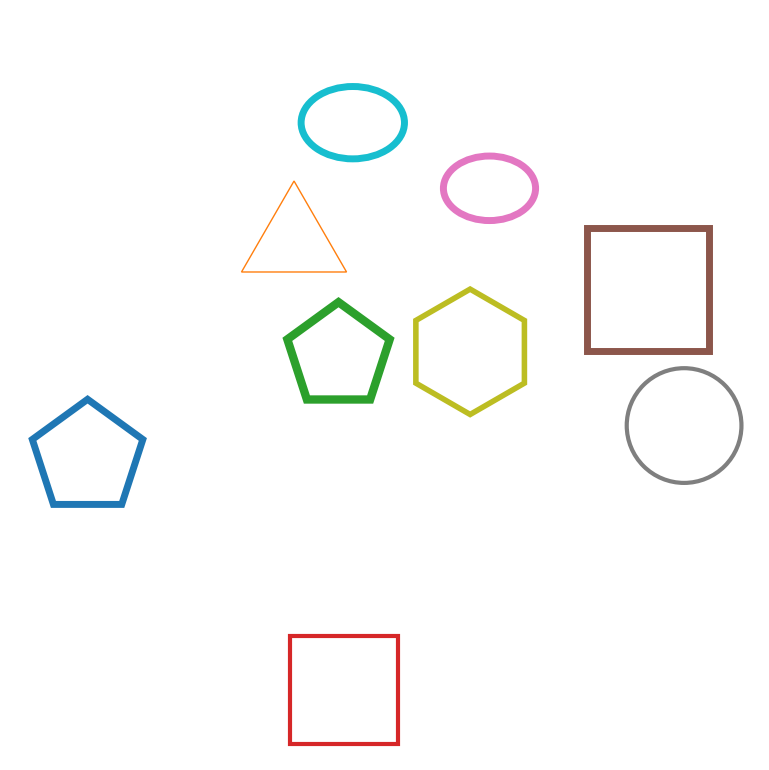[{"shape": "pentagon", "thickness": 2.5, "radius": 0.38, "center": [0.114, 0.406]}, {"shape": "triangle", "thickness": 0.5, "radius": 0.39, "center": [0.382, 0.686]}, {"shape": "pentagon", "thickness": 3, "radius": 0.35, "center": [0.44, 0.538]}, {"shape": "square", "thickness": 1.5, "radius": 0.35, "center": [0.447, 0.103]}, {"shape": "square", "thickness": 2.5, "radius": 0.4, "center": [0.842, 0.624]}, {"shape": "oval", "thickness": 2.5, "radius": 0.3, "center": [0.636, 0.755]}, {"shape": "circle", "thickness": 1.5, "radius": 0.37, "center": [0.888, 0.447]}, {"shape": "hexagon", "thickness": 2, "radius": 0.41, "center": [0.611, 0.543]}, {"shape": "oval", "thickness": 2.5, "radius": 0.34, "center": [0.458, 0.841]}]